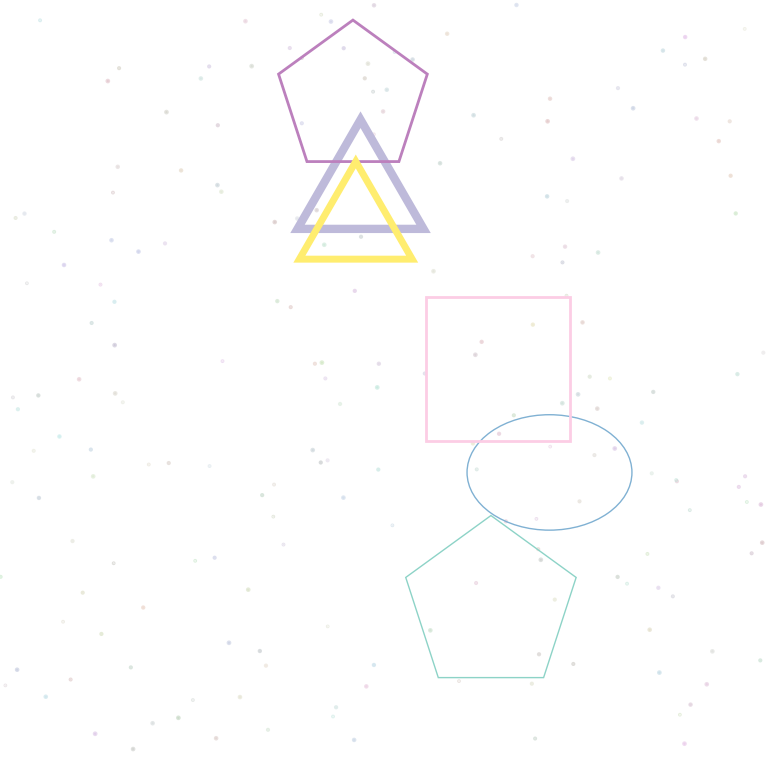[{"shape": "pentagon", "thickness": 0.5, "radius": 0.58, "center": [0.638, 0.214]}, {"shape": "triangle", "thickness": 3, "radius": 0.47, "center": [0.468, 0.75]}, {"shape": "oval", "thickness": 0.5, "radius": 0.54, "center": [0.714, 0.386]}, {"shape": "square", "thickness": 1, "radius": 0.47, "center": [0.647, 0.521]}, {"shape": "pentagon", "thickness": 1, "radius": 0.51, "center": [0.458, 0.872]}, {"shape": "triangle", "thickness": 2.5, "radius": 0.42, "center": [0.462, 0.706]}]